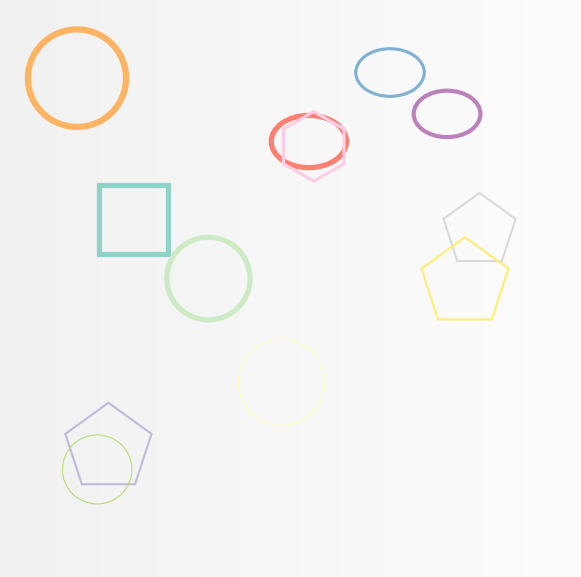[{"shape": "square", "thickness": 2.5, "radius": 0.3, "center": [0.23, 0.619]}, {"shape": "circle", "thickness": 0.5, "radius": 0.37, "center": [0.485, 0.337]}, {"shape": "pentagon", "thickness": 1, "radius": 0.39, "center": [0.187, 0.224]}, {"shape": "oval", "thickness": 2.5, "radius": 0.32, "center": [0.531, 0.754]}, {"shape": "oval", "thickness": 1.5, "radius": 0.29, "center": [0.671, 0.874]}, {"shape": "circle", "thickness": 3, "radius": 0.42, "center": [0.132, 0.864]}, {"shape": "circle", "thickness": 0.5, "radius": 0.3, "center": [0.167, 0.186]}, {"shape": "hexagon", "thickness": 1.5, "radius": 0.3, "center": [0.54, 0.746]}, {"shape": "pentagon", "thickness": 1, "radius": 0.33, "center": [0.825, 0.6]}, {"shape": "oval", "thickness": 2, "radius": 0.29, "center": [0.769, 0.802]}, {"shape": "circle", "thickness": 2.5, "radius": 0.36, "center": [0.359, 0.517]}, {"shape": "pentagon", "thickness": 1, "radius": 0.39, "center": [0.8, 0.51]}]